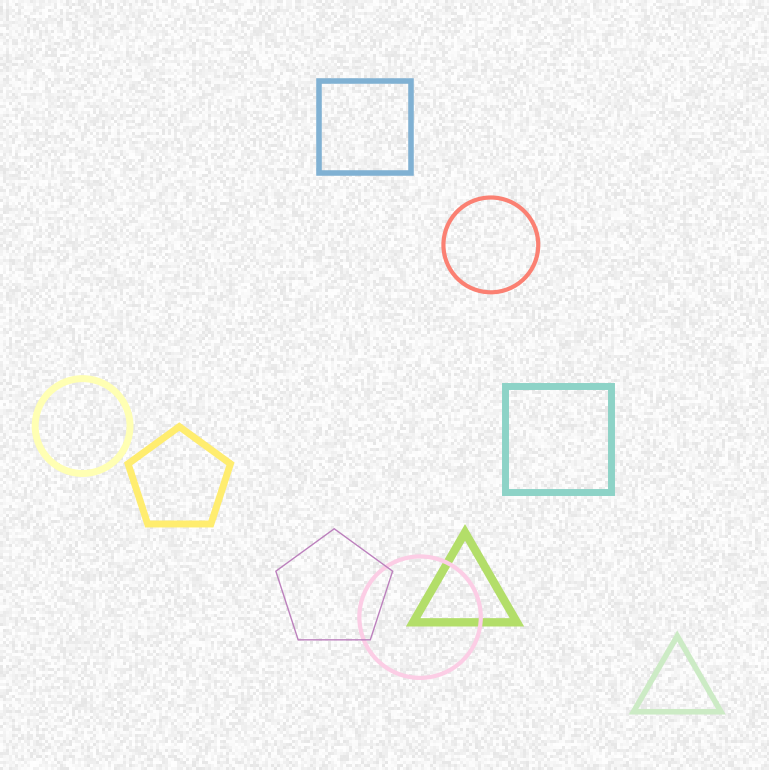[{"shape": "square", "thickness": 2.5, "radius": 0.34, "center": [0.725, 0.43]}, {"shape": "circle", "thickness": 2.5, "radius": 0.31, "center": [0.107, 0.447]}, {"shape": "circle", "thickness": 1.5, "radius": 0.31, "center": [0.637, 0.682]}, {"shape": "square", "thickness": 2, "radius": 0.3, "center": [0.474, 0.835]}, {"shape": "triangle", "thickness": 3, "radius": 0.39, "center": [0.604, 0.231]}, {"shape": "circle", "thickness": 1.5, "radius": 0.39, "center": [0.546, 0.198]}, {"shape": "pentagon", "thickness": 0.5, "radius": 0.4, "center": [0.434, 0.234]}, {"shape": "triangle", "thickness": 2, "radius": 0.33, "center": [0.88, 0.108]}, {"shape": "pentagon", "thickness": 2.5, "radius": 0.35, "center": [0.233, 0.376]}]